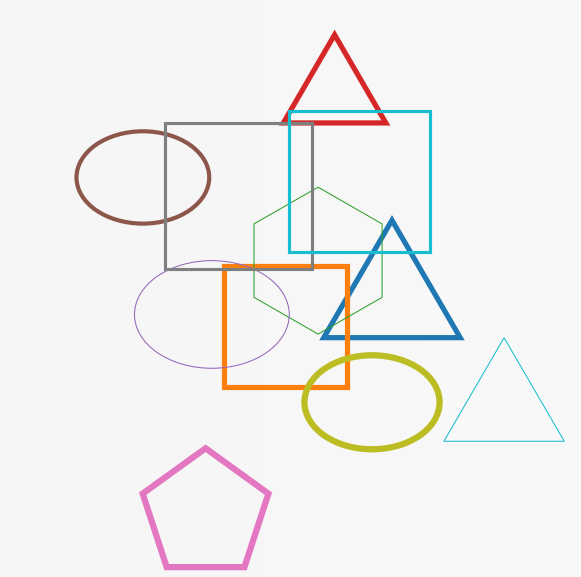[{"shape": "triangle", "thickness": 2.5, "radius": 0.68, "center": [0.674, 0.482]}, {"shape": "square", "thickness": 2.5, "radius": 0.53, "center": [0.491, 0.434]}, {"shape": "hexagon", "thickness": 0.5, "radius": 0.64, "center": [0.547, 0.548]}, {"shape": "triangle", "thickness": 2.5, "radius": 0.51, "center": [0.576, 0.837]}, {"shape": "oval", "thickness": 0.5, "radius": 0.67, "center": [0.365, 0.455]}, {"shape": "oval", "thickness": 2, "radius": 0.57, "center": [0.246, 0.692]}, {"shape": "pentagon", "thickness": 3, "radius": 0.57, "center": [0.354, 0.109]}, {"shape": "square", "thickness": 1.5, "radius": 0.63, "center": [0.411, 0.66]}, {"shape": "oval", "thickness": 3, "radius": 0.58, "center": [0.64, 0.303]}, {"shape": "square", "thickness": 1.5, "radius": 0.61, "center": [0.618, 0.685]}, {"shape": "triangle", "thickness": 0.5, "radius": 0.6, "center": [0.867, 0.295]}]